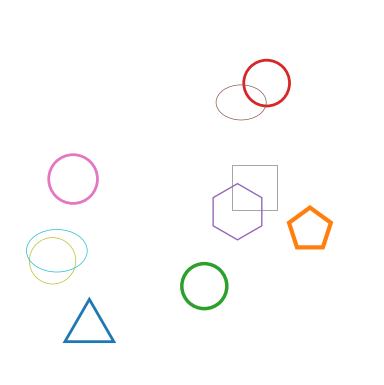[{"shape": "triangle", "thickness": 2, "radius": 0.37, "center": [0.232, 0.149]}, {"shape": "pentagon", "thickness": 3, "radius": 0.29, "center": [0.805, 0.404]}, {"shape": "circle", "thickness": 2.5, "radius": 0.29, "center": [0.531, 0.257]}, {"shape": "circle", "thickness": 2, "radius": 0.3, "center": [0.693, 0.784]}, {"shape": "hexagon", "thickness": 1, "radius": 0.36, "center": [0.617, 0.45]}, {"shape": "oval", "thickness": 0.5, "radius": 0.33, "center": [0.626, 0.734]}, {"shape": "circle", "thickness": 2, "radius": 0.32, "center": [0.19, 0.535]}, {"shape": "square", "thickness": 0.5, "radius": 0.29, "center": [0.661, 0.513]}, {"shape": "circle", "thickness": 0.5, "radius": 0.3, "center": [0.136, 0.323]}, {"shape": "oval", "thickness": 0.5, "radius": 0.39, "center": [0.148, 0.349]}]